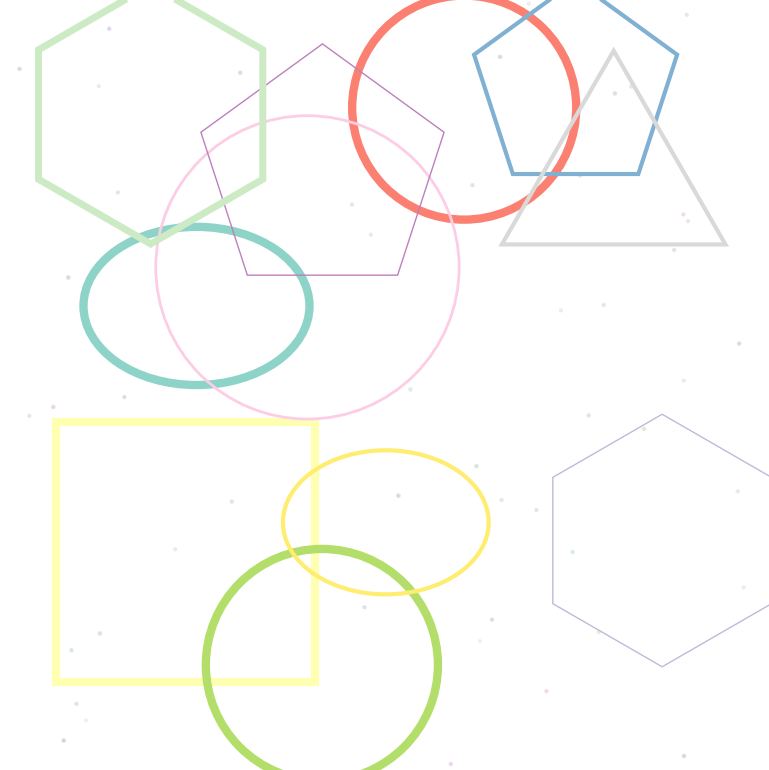[{"shape": "oval", "thickness": 3, "radius": 0.73, "center": [0.255, 0.603]}, {"shape": "square", "thickness": 3, "radius": 0.84, "center": [0.241, 0.283]}, {"shape": "hexagon", "thickness": 0.5, "radius": 0.82, "center": [0.86, 0.298]}, {"shape": "circle", "thickness": 3, "radius": 0.73, "center": [0.603, 0.86]}, {"shape": "pentagon", "thickness": 1.5, "radius": 0.69, "center": [0.748, 0.886]}, {"shape": "circle", "thickness": 3, "radius": 0.75, "center": [0.418, 0.136]}, {"shape": "circle", "thickness": 1, "radius": 0.98, "center": [0.399, 0.653]}, {"shape": "triangle", "thickness": 1.5, "radius": 0.84, "center": [0.797, 0.766]}, {"shape": "pentagon", "thickness": 0.5, "radius": 0.83, "center": [0.419, 0.777]}, {"shape": "hexagon", "thickness": 2.5, "radius": 0.84, "center": [0.196, 0.851]}, {"shape": "oval", "thickness": 1.5, "radius": 0.67, "center": [0.501, 0.322]}]